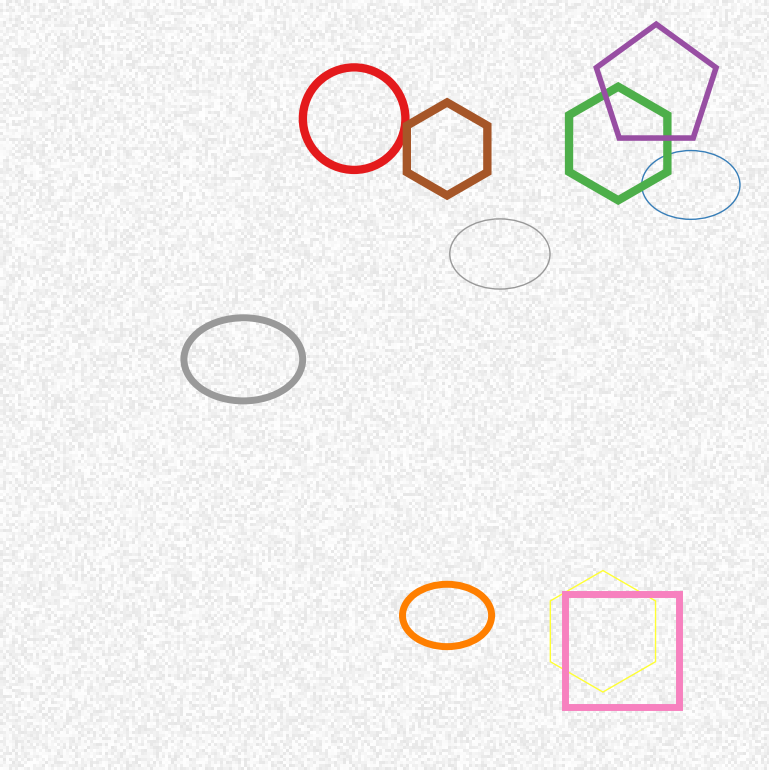[{"shape": "circle", "thickness": 3, "radius": 0.33, "center": [0.46, 0.846]}, {"shape": "oval", "thickness": 0.5, "radius": 0.32, "center": [0.897, 0.76]}, {"shape": "hexagon", "thickness": 3, "radius": 0.37, "center": [0.803, 0.814]}, {"shape": "pentagon", "thickness": 2, "radius": 0.41, "center": [0.852, 0.887]}, {"shape": "oval", "thickness": 2.5, "radius": 0.29, "center": [0.581, 0.201]}, {"shape": "hexagon", "thickness": 0.5, "radius": 0.39, "center": [0.783, 0.18]}, {"shape": "hexagon", "thickness": 3, "radius": 0.3, "center": [0.581, 0.807]}, {"shape": "square", "thickness": 2.5, "radius": 0.37, "center": [0.808, 0.155]}, {"shape": "oval", "thickness": 2.5, "radius": 0.39, "center": [0.316, 0.533]}, {"shape": "oval", "thickness": 0.5, "radius": 0.33, "center": [0.649, 0.67]}]